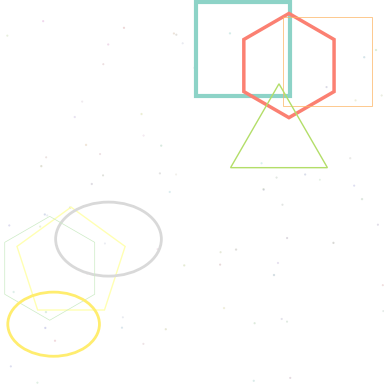[{"shape": "square", "thickness": 3, "radius": 0.61, "center": [0.63, 0.873]}, {"shape": "pentagon", "thickness": 1, "radius": 0.74, "center": [0.185, 0.314]}, {"shape": "hexagon", "thickness": 2.5, "radius": 0.68, "center": [0.751, 0.83]}, {"shape": "square", "thickness": 0.5, "radius": 0.58, "center": [0.851, 0.84]}, {"shape": "triangle", "thickness": 1, "radius": 0.73, "center": [0.725, 0.637]}, {"shape": "oval", "thickness": 2, "radius": 0.69, "center": [0.282, 0.379]}, {"shape": "hexagon", "thickness": 0.5, "radius": 0.67, "center": [0.129, 0.303]}, {"shape": "oval", "thickness": 2, "radius": 0.6, "center": [0.139, 0.158]}]